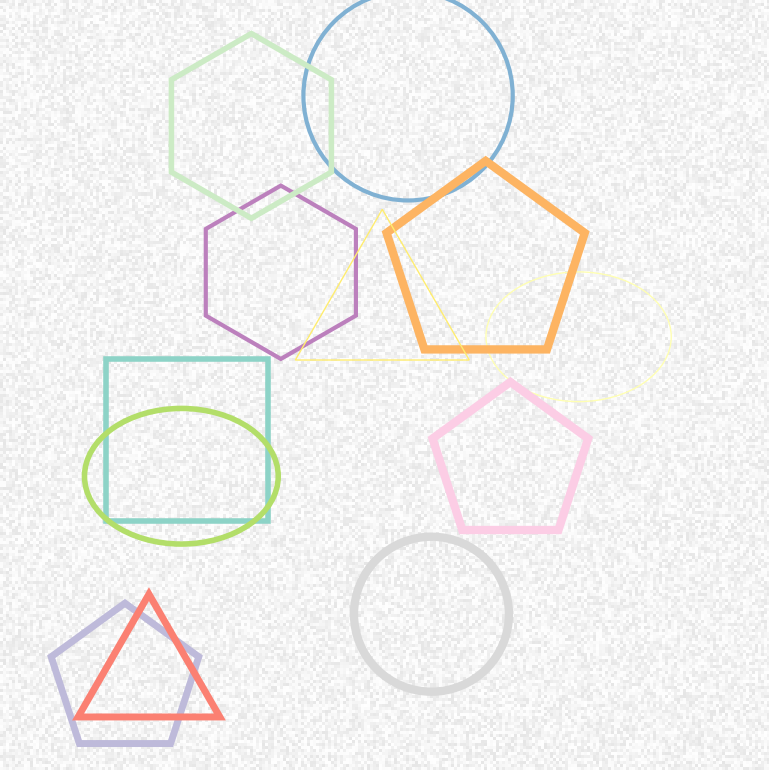[{"shape": "square", "thickness": 2, "radius": 0.52, "center": [0.243, 0.428]}, {"shape": "oval", "thickness": 0.5, "radius": 0.6, "center": [0.751, 0.563]}, {"shape": "pentagon", "thickness": 2.5, "radius": 0.5, "center": [0.162, 0.116]}, {"shape": "triangle", "thickness": 2.5, "radius": 0.53, "center": [0.193, 0.122]}, {"shape": "circle", "thickness": 1.5, "radius": 0.68, "center": [0.53, 0.876]}, {"shape": "pentagon", "thickness": 3, "radius": 0.68, "center": [0.631, 0.656]}, {"shape": "oval", "thickness": 2, "radius": 0.63, "center": [0.236, 0.381]}, {"shape": "pentagon", "thickness": 3, "radius": 0.53, "center": [0.663, 0.398]}, {"shape": "circle", "thickness": 3, "radius": 0.5, "center": [0.56, 0.202]}, {"shape": "hexagon", "thickness": 1.5, "radius": 0.56, "center": [0.365, 0.646]}, {"shape": "hexagon", "thickness": 2, "radius": 0.6, "center": [0.326, 0.836]}, {"shape": "triangle", "thickness": 0.5, "radius": 0.65, "center": [0.496, 0.598]}]